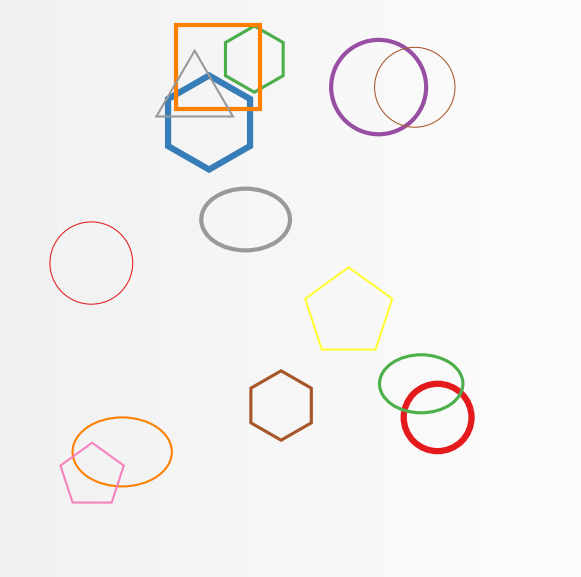[{"shape": "circle", "thickness": 3, "radius": 0.29, "center": [0.753, 0.276]}, {"shape": "circle", "thickness": 0.5, "radius": 0.36, "center": [0.157, 0.544]}, {"shape": "hexagon", "thickness": 3, "radius": 0.41, "center": [0.36, 0.787]}, {"shape": "hexagon", "thickness": 1.5, "radius": 0.29, "center": [0.438, 0.897]}, {"shape": "oval", "thickness": 1.5, "radius": 0.36, "center": [0.725, 0.335]}, {"shape": "circle", "thickness": 2, "radius": 0.41, "center": [0.651, 0.848]}, {"shape": "square", "thickness": 2, "radius": 0.36, "center": [0.375, 0.883]}, {"shape": "oval", "thickness": 1, "radius": 0.43, "center": [0.21, 0.217]}, {"shape": "pentagon", "thickness": 1, "radius": 0.39, "center": [0.6, 0.458]}, {"shape": "circle", "thickness": 0.5, "radius": 0.35, "center": [0.714, 0.848]}, {"shape": "hexagon", "thickness": 1.5, "radius": 0.3, "center": [0.484, 0.297]}, {"shape": "pentagon", "thickness": 1, "radius": 0.29, "center": [0.159, 0.175]}, {"shape": "triangle", "thickness": 1, "radius": 0.38, "center": [0.335, 0.835]}, {"shape": "oval", "thickness": 2, "radius": 0.38, "center": [0.423, 0.619]}]